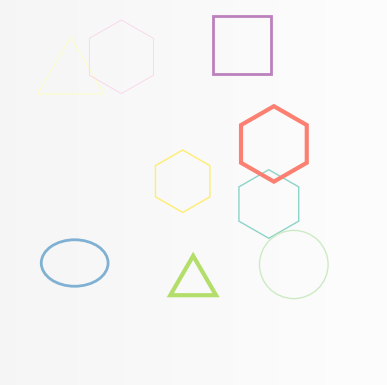[{"shape": "hexagon", "thickness": 1, "radius": 0.45, "center": [0.694, 0.47]}, {"shape": "triangle", "thickness": 0.5, "radius": 0.49, "center": [0.183, 0.805]}, {"shape": "hexagon", "thickness": 3, "radius": 0.49, "center": [0.707, 0.626]}, {"shape": "oval", "thickness": 2, "radius": 0.43, "center": [0.193, 0.317]}, {"shape": "triangle", "thickness": 3, "radius": 0.34, "center": [0.498, 0.267]}, {"shape": "hexagon", "thickness": 0.5, "radius": 0.48, "center": [0.313, 0.853]}, {"shape": "square", "thickness": 2, "radius": 0.37, "center": [0.625, 0.883]}, {"shape": "circle", "thickness": 1, "radius": 0.44, "center": [0.758, 0.313]}, {"shape": "hexagon", "thickness": 1, "radius": 0.41, "center": [0.471, 0.529]}]